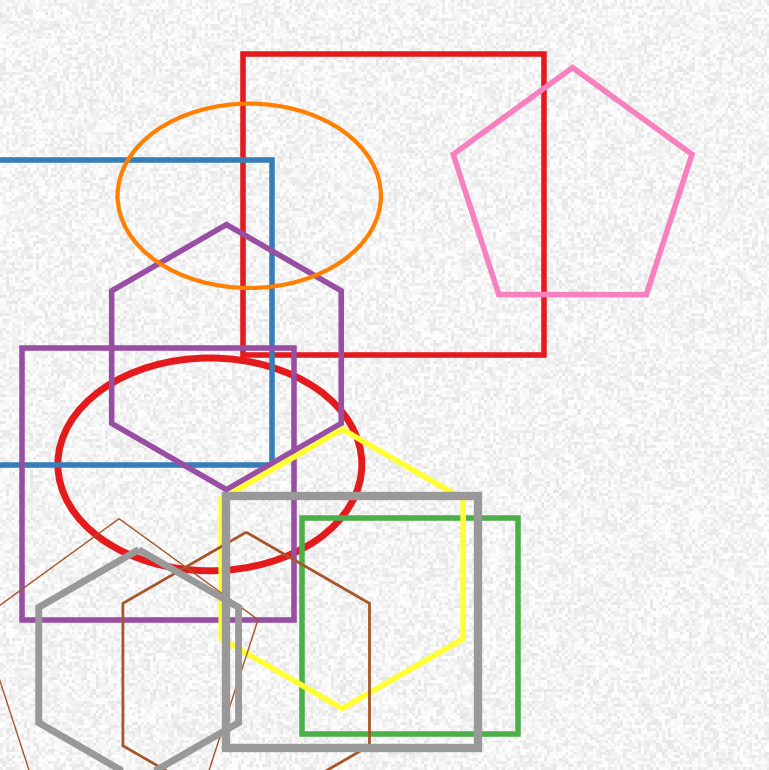[{"shape": "oval", "thickness": 2.5, "radius": 0.99, "center": [0.273, 0.397]}, {"shape": "square", "thickness": 2, "radius": 0.98, "center": [0.511, 0.734]}, {"shape": "square", "thickness": 2, "radius": 0.99, "center": [0.155, 0.594]}, {"shape": "square", "thickness": 2, "radius": 0.7, "center": [0.533, 0.187]}, {"shape": "hexagon", "thickness": 2, "radius": 0.86, "center": [0.294, 0.536]}, {"shape": "square", "thickness": 2, "radius": 0.88, "center": [0.205, 0.372]}, {"shape": "oval", "thickness": 1.5, "radius": 0.86, "center": [0.324, 0.746]}, {"shape": "hexagon", "thickness": 2, "radius": 0.91, "center": [0.444, 0.261]}, {"shape": "hexagon", "thickness": 1, "radius": 0.92, "center": [0.32, 0.124]}, {"shape": "pentagon", "thickness": 0.5, "radius": 0.95, "center": [0.155, 0.137]}, {"shape": "pentagon", "thickness": 2, "radius": 0.81, "center": [0.744, 0.749]}, {"shape": "square", "thickness": 3, "radius": 0.82, "center": [0.457, 0.192]}, {"shape": "hexagon", "thickness": 2.5, "radius": 0.75, "center": [0.18, 0.136]}]